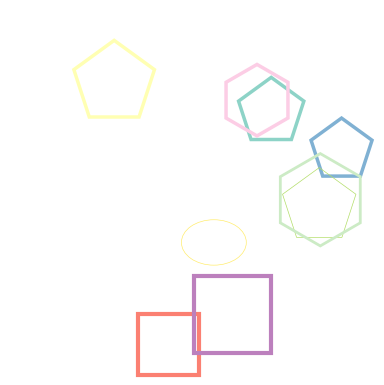[{"shape": "pentagon", "thickness": 2.5, "radius": 0.45, "center": [0.704, 0.71]}, {"shape": "pentagon", "thickness": 2.5, "radius": 0.55, "center": [0.297, 0.785]}, {"shape": "square", "thickness": 3, "radius": 0.4, "center": [0.437, 0.106]}, {"shape": "pentagon", "thickness": 2.5, "radius": 0.42, "center": [0.887, 0.61]}, {"shape": "pentagon", "thickness": 0.5, "radius": 0.5, "center": [0.829, 0.464]}, {"shape": "hexagon", "thickness": 2.5, "radius": 0.46, "center": [0.668, 0.74]}, {"shape": "square", "thickness": 3, "radius": 0.5, "center": [0.604, 0.183]}, {"shape": "hexagon", "thickness": 2, "radius": 0.6, "center": [0.832, 0.481]}, {"shape": "oval", "thickness": 0.5, "radius": 0.42, "center": [0.555, 0.37]}]